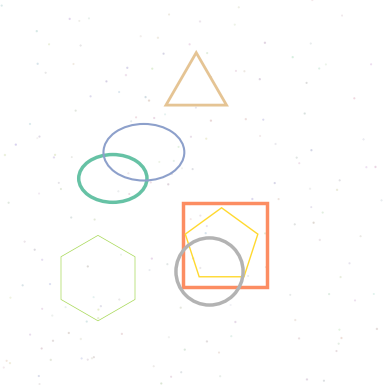[{"shape": "oval", "thickness": 2.5, "radius": 0.44, "center": [0.293, 0.537]}, {"shape": "square", "thickness": 2.5, "radius": 0.55, "center": [0.584, 0.363]}, {"shape": "oval", "thickness": 1.5, "radius": 0.52, "center": [0.374, 0.605]}, {"shape": "hexagon", "thickness": 0.5, "radius": 0.55, "center": [0.255, 0.278]}, {"shape": "pentagon", "thickness": 1, "radius": 0.5, "center": [0.576, 0.361]}, {"shape": "triangle", "thickness": 2, "radius": 0.45, "center": [0.51, 0.772]}, {"shape": "circle", "thickness": 2.5, "radius": 0.44, "center": [0.544, 0.295]}]